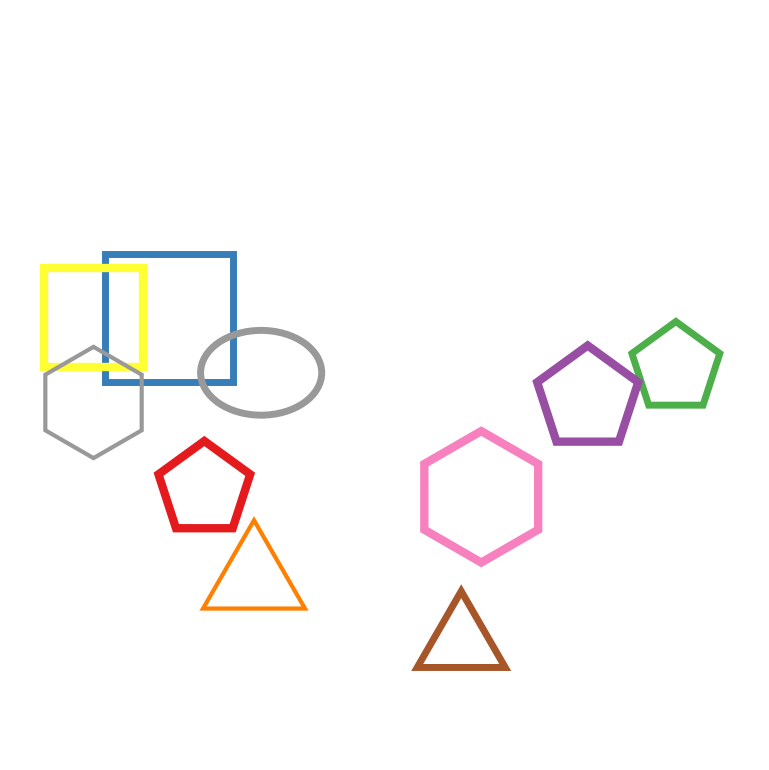[{"shape": "pentagon", "thickness": 3, "radius": 0.31, "center": [0.265, 0.365]}, {"shape": "square", "thickness": 2.5, "radius": 0.41, "center": [0.22, 0.587]}, {"shape": "pentagon", "thickness": 2.5, "radius": 0.3, "center": [0.878, 0.522]}, {"shape": "pentagon", "thickness": 3, "radius": 0.35, "center": [0.763, 0.482]}, {"shape": "triangle", "thickness": 1.5, "radius": 0.38, "center": [0.33, 0.248]}, {"shape": "square", "thickness": 3, "radius": 0.32, "center": [0.121, 0.587]}, {"shape": "triangle", "thickness": 2.5, "radius": 0.33, "center": [0.599, 0.166]}, {"shape": "hexagon", "thickness": 3, "radius": 0.43, "center": [0.625, 0.355]}, {"shape": "oval", "thickness": 2.5, "radius": 0.39, "center": [0.339, 0.516]}, {"shape": "hexagon", "thickness": 1.5, "radius": 0.36, "center": [0.121, 0.477]}]